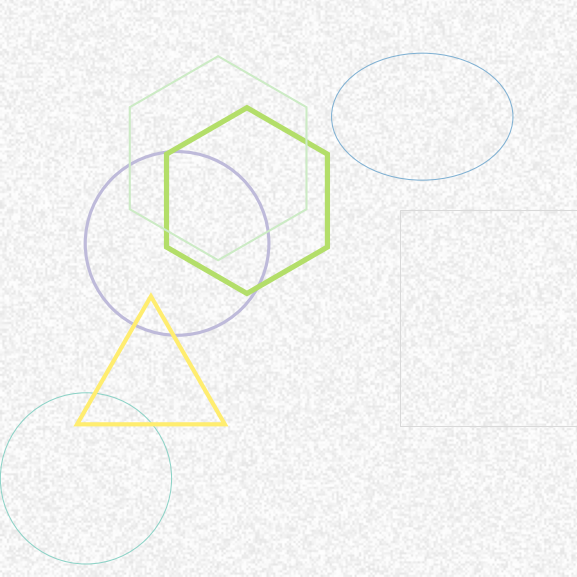[{"shape": "circle", "thickness": 0.5, "radius": 0.74, "center": [0.149, 0.171]}, {"shape": "circle", "thickness": 1.5, "radius": 0.8, "center": [0.307, 0.578]}, {"shape": "oval", "thickness": 0.5, "radius": 0.79, "center": [0.731, 0.797]}, {"shape": "hexagon", "thickness": 2.5, "radius": 0.8, "center": [0.428, 0.652]}, {"shape": "square", "thickness": 0.5, "radius": 0.94, "center": [0.879, 0.449]}, {"shape": "hexagon", "thickness": 1, "radius": 0.88, "center": [0.378, 0.725]}, {"shape": "triangle", "thickness": 2, "radius": 0.74, "center": [0.261, 0.338]}]